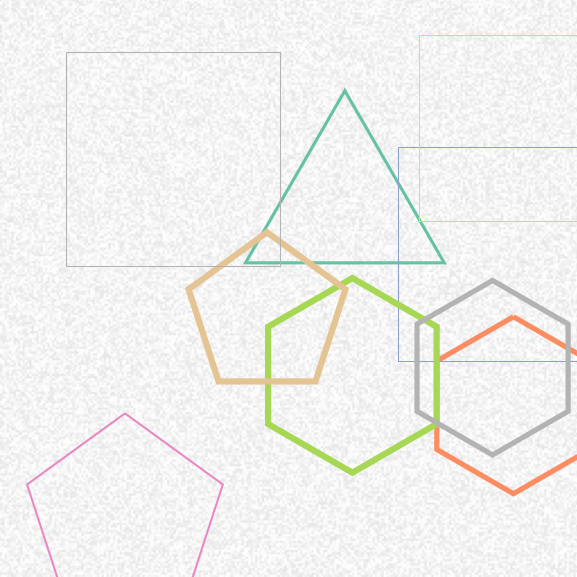[{"shape": "triangle", "thickness": 1.5, "radius": 0.99, "center": [0.597, 0.643]}, {"shape": "hexagon", "thickness": 2.5, "radius": 0.77, "center": [0.889, 0.297]}, {"shape": "square", "thickness": 0.5, "radius": 0.93, "center": [0.874, 0.559]}, {"shape": "pentagon", "thickness": 1, "radius": 0.89, "center": [0.216, 0.105]}, {"shape": "hexagon", "thickness": 3, "radius": 0.84, "center": [0.61, 0.349]}, {"shape": "square", "thickness": 0.5, "radius": 0.81, "center": [0.886, 0.778]}, {"shape": "pentagon", "thickness": 3, "radius": 0.71, "center": [0.462, 0.454]}, {"shape": "hexagon", "thickness": 2.5, "radius": 0.76, "center": [0.853, 0.362]}, {"shape": "square", "thickness": 0.5, "radius": 0.93, "center": [0.299, 0.724]}]